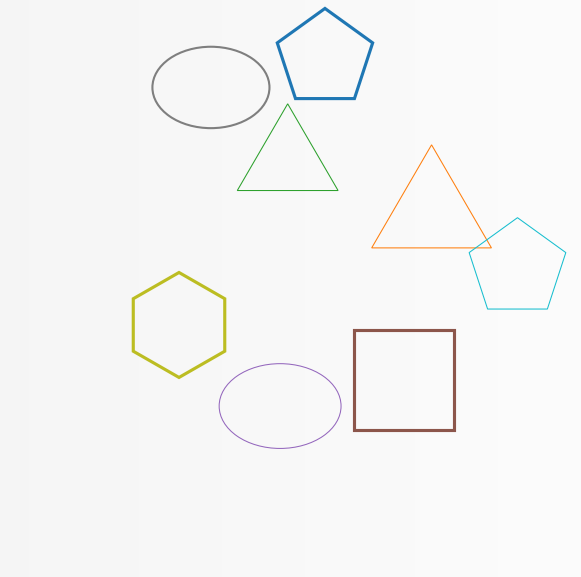[{"shape": "pentagon", "thickness": 1.5, "radius": 0.43, "center": [0.559, 0.898]}, {"shape": "triangle", "thickness": 0.5, "radius": 0.59, "center": [0.742, 0.629]}, {"shape": "triangle", "thickness": 0.5, "radius": 0.5, "center": [0.495, 0.719]}, {"shape": "oval", "thickness": 0.5, "radius": 0.52, "center": [0.482, 0.296]}, {"shape": "square", "thickness": 1.5, "radius": 0.43, "center": [0.696, 0.341]}, {"shape": "oval", "thickness": 1, "radius": 0.5, "center": [0.363, 0.848]}, {"shape": "hexagon", "thickness": 1.5, "radius": 0.45, "center": [0.308, 0.436]}, {"shape": "pentagon", "thickness": 0.5, "radius": 0.44, "center": [0.89, 0.535]}]